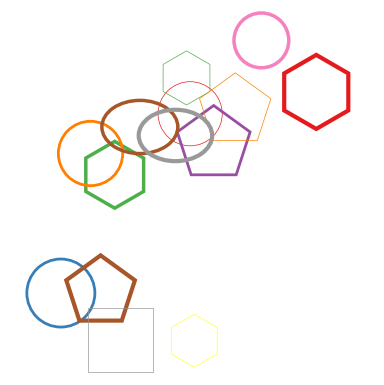[{"shape": "circle", "thickness": 0.5, "radius": 0.42, "center": [0.494, 0.705]}, {"shape": "hexagon", "thickness": 3, "radius": 0.48, "center": [0.821, 0.761]}, {"shape": "circle", "thickness": 2, "radius": 0.44, "center": [0.158, 0.239]}, {"shape": "hexagon", "thickness": 0.5, "radius": 0.35, "center": [0.484, 0.798]}, {"shape": "hexagon", "thickness": 2.5, "radius": 0.43, "center": [0.298, 0.546]}, {"shape": "pentagon", "thickness": 2, "radius": 0.5, "center": [0.555, 0.626]}, {"shape": "circle", "thickness": 2, "radius": 0.42, "center": [0.235, 0.601]}, {"shape": "pentagon", "thickness": 0.5, "radius": 0.49, "center": [0.611, 0.713]}, {"shape": "hexagon", "thickness": 0.5, "radius": 0.34, "center": [0.505, 0.115]}, {"shape": "pentagon", "thickness": 3, "radius": 0.47, "center": [0.261, 0.243]}, {"shape": "oval", "thickness": 2.5, "radius": 0.49, "center": [0.363, 0.67]}, {"shape": "circle", "thickness": 2.5, "radius": 0.36, "center": [0.679, 0.895]}, {"shape": "square", "thickness": 0.5, "radius": 0.42, "center": [0.313, 0.117]}, {"shape": "oval", "thickness": 3, "radius": 0.48, "center": [0.456, 0.648]}]